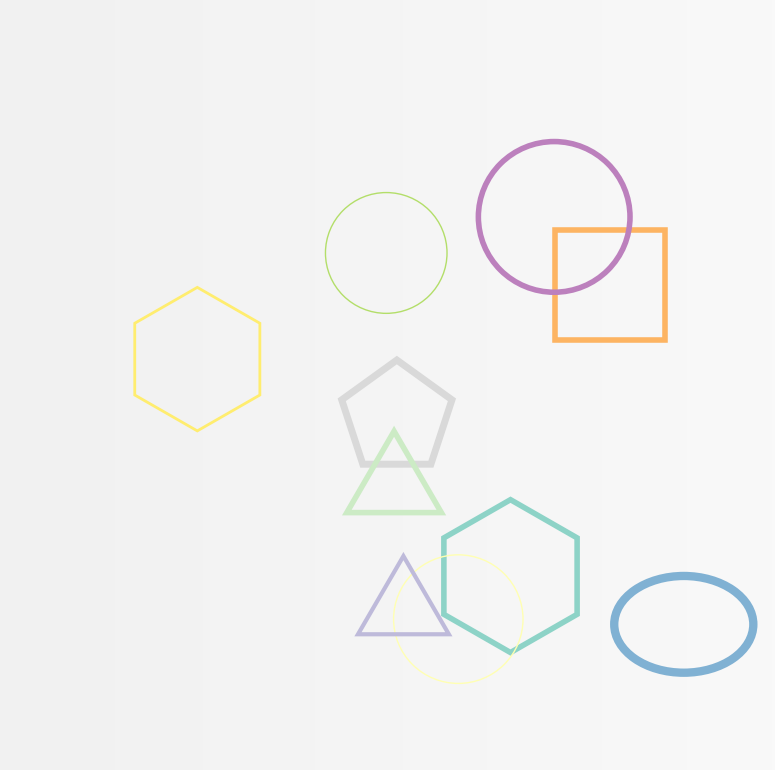[{"shape": "hexagon", "thickness": 2, "radius": 0.5, "center": [0.659, 0.252]}, {"shape": "circle", "thickness": 0.5, "radius": 0.42, "center": [0.591, 0.196]}, {"shape": "triangle", "thickness": 1.5, "radius": 0.34, "center": [0.521, 0.21]}, {"shape": "oval", "thickness": 3, "radius": 0.45, "center": [0.882, 0.189]}, {"shape": "square", "thickness": 2, "radius": 0.35, "center": [0.788, 0.63]}, {"shape": "circle", "thickness": 0.5, "radius": 0.39, "center": [0.498, 0.671]}, {"shape": "pentagon", "thickness": 2.5, "radius": 0.37, "center": [0.512, 0.458]}, {"shape": "circle", "thickness": 2, "radius": 0.49, "center": [0.715, 0.718]}, {"shape": "triangle", "thickness": 2, "radius": 0.35, "center": [0.508, 0.369]}, {"shape": "hexagon", "thickness": 1, "radius": 0.47, "center": [0.255, 0.534]}]